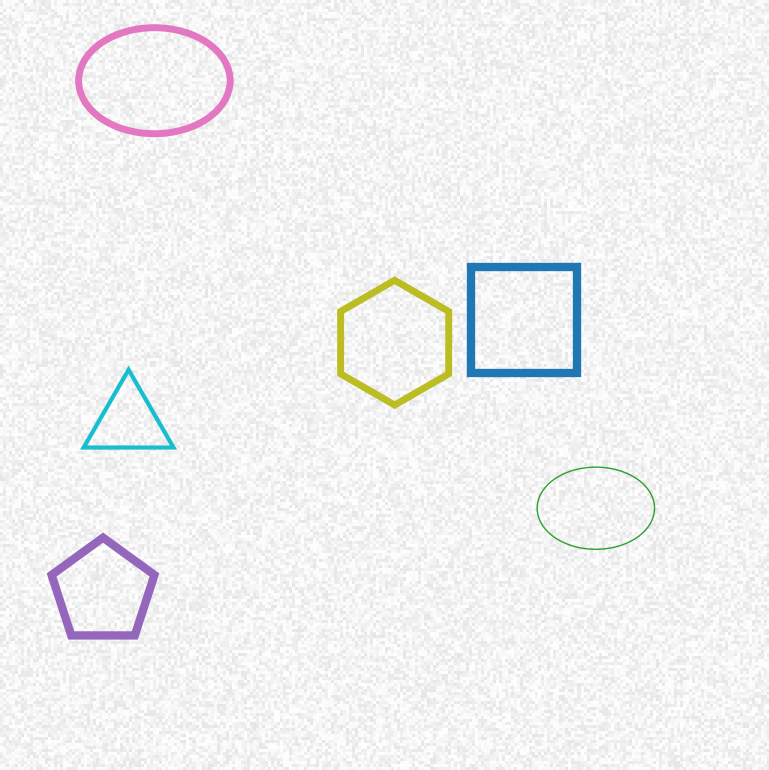[{"shape": "square", "thickness": 3, "radius": 0.34, "center": [0.68, 0.584]}, {"shape": "oval", "thickness": 0.5, "radius": 0.38, "center": [0.774, 0.34]}, {"shape": "pentagon", "thickness": 3, "radius": 0.35, "center": [0.134, 0.232]}, {"shape": "oval", "thickness": 2.5, "radius": 0.49, "center": [0.2, 0.895]}, {"shape": "hexagon", "thickness": 2.5, "radius": 0.41, "center": [0.513, 0.555]}, {"shape": "triangle", "thickness": 1.5, "radius": 0.34, "center": [0.167, 0.452]}]